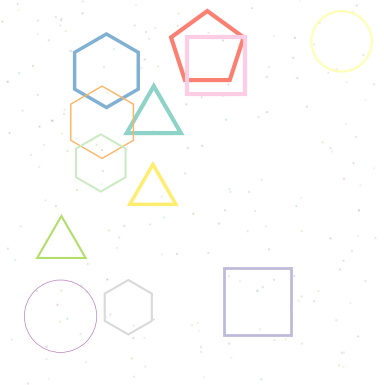[{"shape": "triangle", "thickness": 3, "radius": 0.41, "center": [0.399, 0.695]}, {"shape": "circle", "thickness": 1.5, "radius": 0.39, "center": [0.887, 0.893]}, {"shape": "square", "thickness": 2, "radius": 0.44, "center": [0.669, 0.216]}, {"shape": "pentagon", "thickness": 3, "radius": 0.5, "center": [0.539, 0.872]}, {"shape": "hexagon", "thickness": 2.5, "radius": 0.48, "center": [0.276, 0.816]}, {"shape": "hexagon", "thickness": 1, "radius": 0.47, "center": [0.265, 0.682]}, {"shape": "triangle", "thickness": 1.5, "radius": 0.36, "center": [0.16, 0.366]}, {"shape": "square", "thickness": 3, "radius": 0.37, "center": [0.562, 0.829]}, {"shape": "hexagon", "thickness": 1.5, "radius": 0.35, "center": [0.333, 0.202]}, {"shape": "circle", "thickness": 0.5, "radius": 0.47, "center": [0.157, 0.179]}, {"shape": "hexagon", "thickness": 1.5, "radius": 0.37, "center": [0.262, 0.577]}, {"shape": "triangle", "thickness": 2.5, "radius": 0.35, "center": [0.397, 0.504]}]